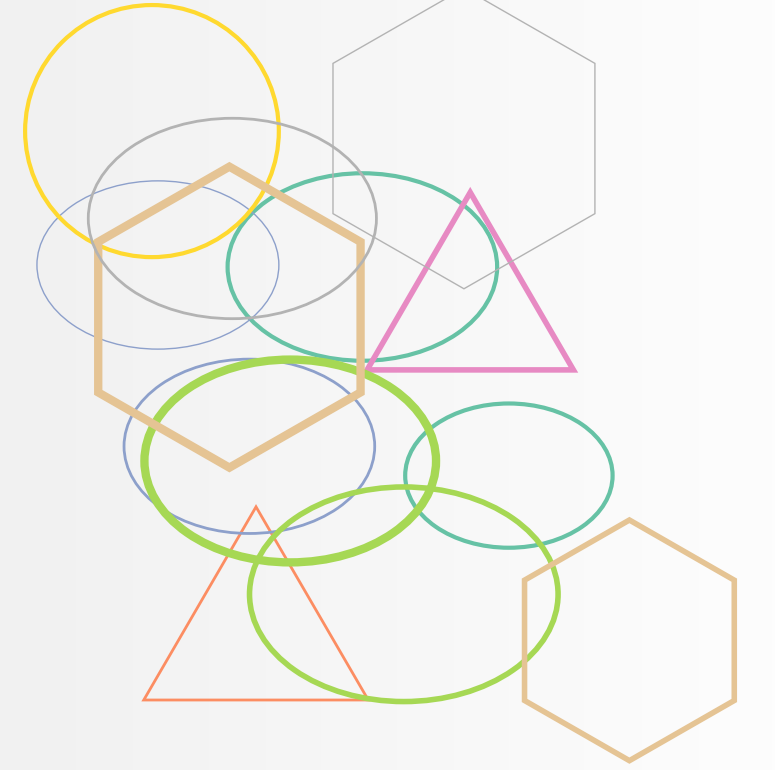[{"shape": "oval", "thickness": 1.5, "radius": 0.67, "center": [0.657, 0.382]}, {"shape": "oval", "thickness": 1.5, "radius": 0.87, "center": [0.468, 0.653]}, {"shape": "triangle", "thickness": 1, "radius": 0.84, "center": [0.33, 0.175]}, {"shape": "oval", "thickness": 1, "radius": 0.81, "center": [0.322, 0.42]}, {"shape": "oval", "thickness": 0.5, "radius": 0.78, "center": [0.204, 0.656]}, {"shape": "triangle", "thickness": 2, "radius": 0.77, "center": [0.607, 0.596]}, {"shape": "oval", "thickness": 2, "radius": 1.0, "center": [0.521, 0.228]}, {"shape": "oval", "thickness": 3, "radius": 0.94, "center": [0.375, 0.401]}, {"shape": "circle", "thickness": 1.5, "radius": 0.82, "center": [0.196, 0.83]}, {"shape": "hexagon", "thickness": 2, "radius": 0.78, "center": [0.812, 0.168]}, {"shape": "hexagon", "thickness": 3, "radius": 0.98, "center": [0.296, 0.588]}, {"shape": "oval", "thickness": 1, "radius": 0.93, "center": [0.3, 0.716]}, {"shape": "hexagon", "thickness": 0.5, "radius": 0.98, "center": [0.599, 0.82]}]